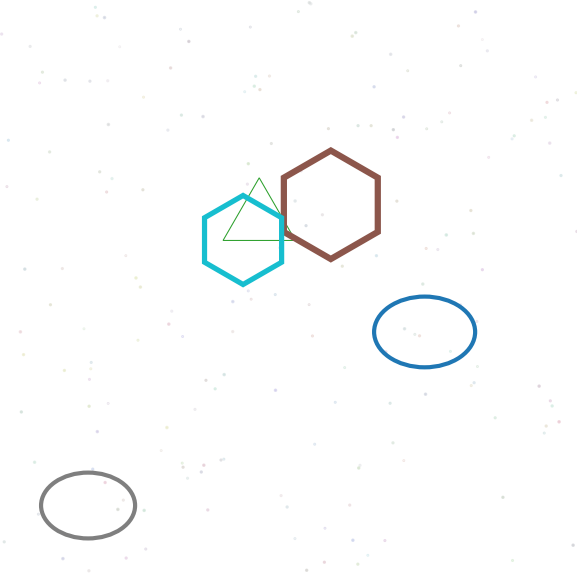[{"shape": "oval", "thickness": 2, "radius": 0.44, "center": [0.735, 0.424]}, {"shape": "triangle", "thickness": 0.5, "radius": 0.36, "center": [0.449, 0.619]}, {"shape": "hexagon", "thickness": 3, "radius": 0.47, "center": [0.573, 0.644]}, {"shape": "oval", "thickness": 2, "radius": 0.41, "center": [0.153, 0.124]}, {"shape": "hexagon", "thickness": 2.5, "radius": 0.39, "center": [0.421, 0.584]}]